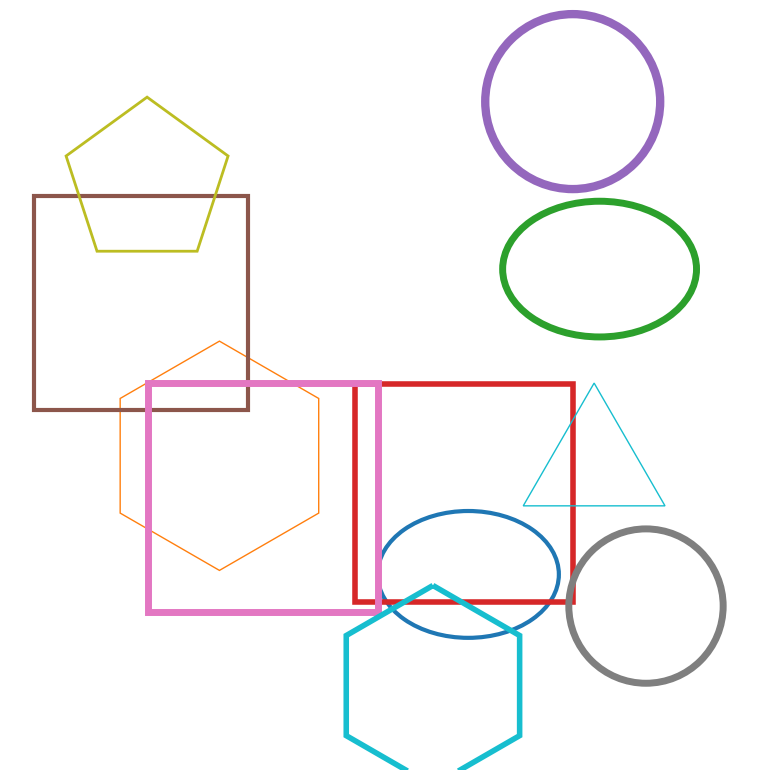[{"shape": "oval", "thickness": 1.5, "radius": 0.59, "center": [0.608, 0.254]}, {"shape": "hexagon", "thickness": 0.5, "radius": 0.74, "center": [0.285, 0.408]}, {"shape": "oval", "thickness": 2.5, "radius": 0.63, "center": [0.779, 0.651]}, {"shape": "square", "thickness": 2, "radius": 0.71, "center": [0.603, 0.36]}, {"shape": "circle", "thickness": 3, "radius": 0.57, "center": [0.744, 0.868]}, {"shape": "square", "thickness": 1.5, "radius": 0.69, "center": [0.184, 0.607]}, {"shape": "square", "thickness": 2.5, "radius": 0.75, "center": [0.341, 0.354]}, {"shape": "circle", "thickness": 2.5, "radius": 0.5, "center": [0.839, 0.213]}, {"shape": "pentagon", "thickness": 1, "radius": 0.55, "center": [0.191, 0.763]}, {"shape": "hexagon", "thickness": 2, "radius": 0.65, "center": [0.562, 0.11]}, {"shape": "triangle", "thickness": 0.5, "radius": 0.53, "center": [0.772, 0.396]}]